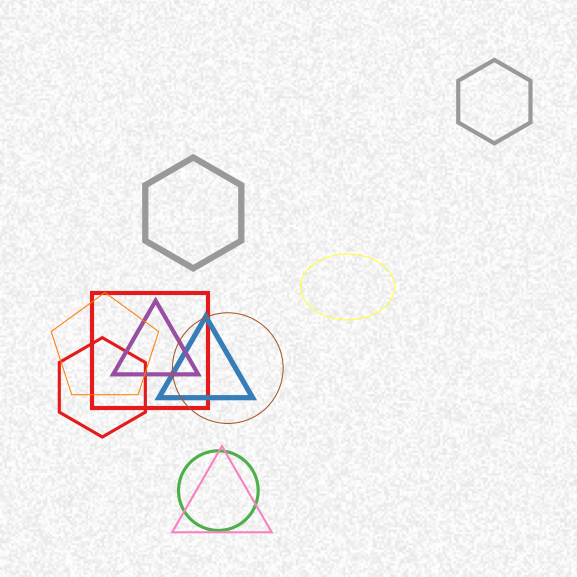[{"shape": "square", "thickness": 2, "radius": 0.5, "center": [0.26, 0.392]}, {"shape": "hexagon", "thickness": 1.5, "radius": 0.43, "center": [0.177, 0.328]}, {"shape": "triangle", "thickness": 2.5, "radius": 0.47, "center": [0.356, 0.357]}, {"shape": "circle", "thickness": 1.5, "radius": 0.34, "center": [0.378, 0.15]}, {"shape": "triangle", "thickness": 2, "radius": 0.43, "center": [0.27, 0.393]}, {"shape": "pentagon", "thickness": 0.5, "radius": 0.49, "center": [0.182, 0.395]}, {"shape": "oval", "thickness": 0.5, "radius": 0.41, "center": [0.602, 0.502]}, {"shape": "circle", "thickness": 0.5, "radius": 0.48, "center": [0.394, 0.362]}, {"shape": "triangle", "thickness": 1, "radius": 0.5, "center": [0.384, 0.127]}, {"shape": "hexagon", "thickness": 2, "radius": 0.36, "center": [0.856, 0.823]}, {"shape": "hexagon", "thickness": 3, "radius": 0.48, "center": [0.335, 0.63]}]